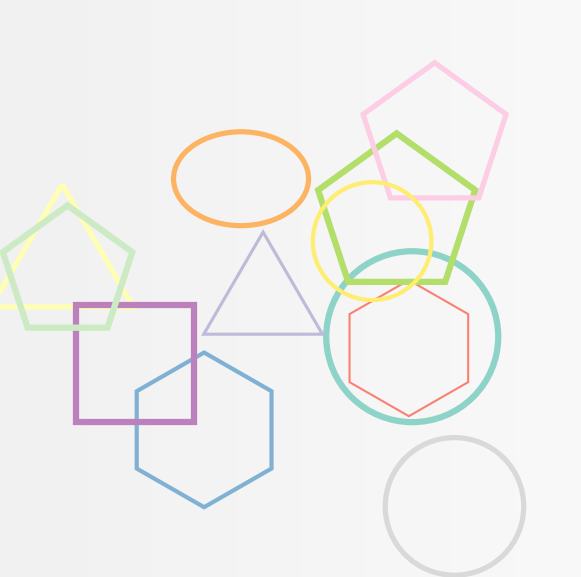[{"shape": "circle", "thickness": 3, "radius": 0.74, "center": [0.709, 0.416]}, {"shape": "triangle", "thickness": 2.5, "radius": 0.71, "center": [0.107, 0.538]}, {"shape": "triangle", "thickness": 1.5, "radius": 0.59, "center": [0.453, 0.479]}, {"shape": "hexagon", "thickness": 1, "radius": 0.59, "center": [0.703, 0.396]}, {"shape": "hexagon", "thickness": 2, "radius": 0.67, "center": [0.351, 0.255]}, {"shape": "oval", "thickness": 2.5, "radius": 0.58, "center": [0.415, 0.69]}, {"shape": "pentagon", "thickness": 3, "radius": 0.71, "center": [0.682, 0.626]}, {"shape": "pentagon", "thickness": 2.5, "radius": 0.65, "center": [0.748, 0.761]}, {"shape": "circle", "thickness": 2.5, "radius": 0.6, "center": [0.782, 0.122]}, {"shape": "square", "thickness": 3, "radius": 0.51, "center": [0.232, 0.37]}, {"shape": "pentagon", "thickness": 3, "radius": 0.59, "center": [0.116, 0.526]}, {"shape": "circle", "thickness": 2, "radius": 0.51, "center": [0.64, 0.582]}]